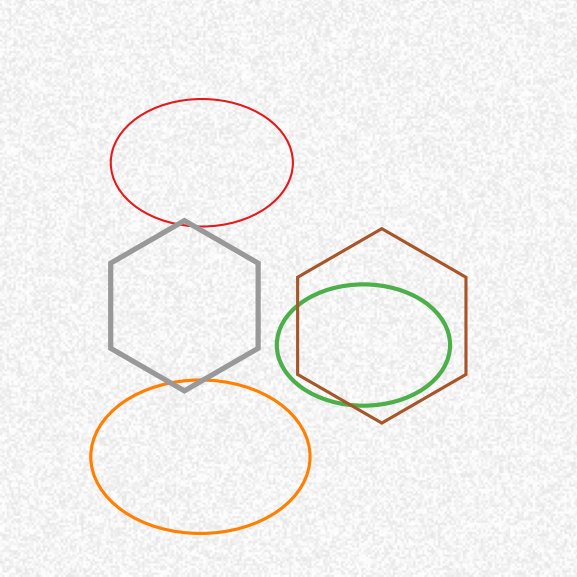[{"shape": "oval", "thickness": 1, "radius": 0.79, "center": [0.349, 0.717]}, {"shape": "oval", "thickness": 2, "radius": 0.75, "center": [0.629, 0.402]}, {"shape": "oval", "thickness": 1.5, "radius": 0.95, "center": [0.347, 0.208]}, {"shape": "hexagon", "thickness": 1.5, "radius": 0.84, "center": [0.661, 0.435]}, {"shape": "hexagon", "thickness": 2.5, "radius": 0.74, "center": [0.319, 0.47]}]